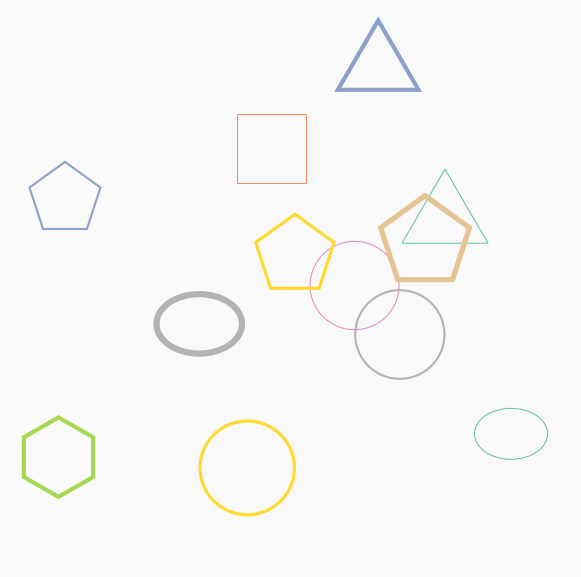[{"shape": "triangle", "thickness": 0.5, "radius": 0.43, "center": [0.766, 0.621]}, {"shape": "oval", "thickness": 0.5, "radius": 0.31, "center": [0.879, 0.248]}, {"shape": "square", "thickness": 0.5, "radius": 0.3, "center": [0.467, 0.742]}, {"shape": "triangle", "thickness": 2, "radius": 0.4, "center": [0.651, 0.884]}, {"shape": "pentagon", "thickness": 1, "radius": 0.32, "center": [0.112, 0.655]}, {"shape": "circle", "thickness": 0.5, "radius": 0.38, "center": [0.61, 0.505]}, {"shape": "hexagon", "thickness": 2, "radius": 0.34, "center": [0.101, 0.208]}, {"shape": "pentagon", "thickness": 1.5, "radius": 0.35, "center": [0.507, 0.557]}, {"shape": "circle", "thickness": 1.5, "radius": 0.41, "center": [0.425, 0.189]}, {"shape": "pentagon", "thickness": 2.5, "radius": 0.4, "center": [0.731, 0.58]}, {"shape": "oval", "thickness": 3, "radius": 0.37, "center": [0.343, 0.438]}, {"shape": "circle", "thickness": 1, "radius": 0.38, "center": [0.688, 0.42]}]